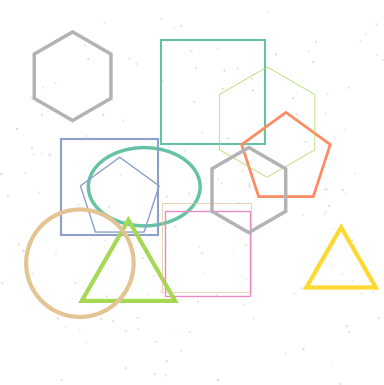[{"shape": "oval", "thickness": 2.5, "radius": 0.73, "center": [0.375, 0.515]}, {"shape": "square", "thickness": 1.5, "radius": 0.67, "center": [0.553, 0.761]}, {"shape": "pentagon", "thickness": 2, "radius": 0.6, "center": [0.743, 0.587]}, {"shape": "square", "thickness": 1.5, "radius": 0.63, "center": [0.285, 0.515]}, {"shape": "pentagon", "thickness": 1, "radius": 0.54, "center": [0.311, 0.484]}, {"shape": "square", "thickness": 1, "radius": 0.56, "center": [0.539, 0.342]}, {"shape": "hexagon", "thickness": 0.5, "radius": 0.72, "center": [0.694, 0.683]}, {"shape": "triangle", "thickness": 3, "radius": 0.7, "center": [0.334, 0.288]}, {"shape": "triangle", "thickness": 3, "radius": 0.52, "center": [0.886, 0.305]}, {"shape": "circle", "thickness": 3, "radius": 0.7, "center": [0.208, 0.316]}, {"shape": "square", "thickness": 0.5, "radius": 0.58, "center": [0.536, 0.356]}, {"shape": "hexagon", "thickness": 2.5, "radius": 0.58, "center": [0.189, 0.802]}, {"shape": "hexagon", "thickness": 2.5, "radius": 0.55, "center": [0.646, 0.506]}]